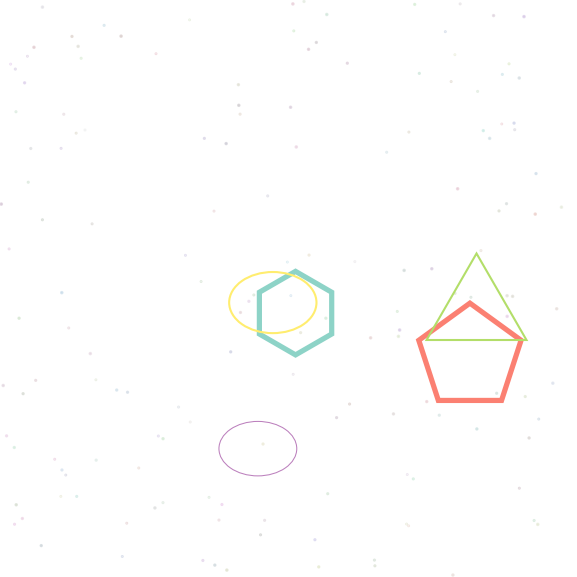[{"shape": "hexagon", "thickness": 2.5, "radius": 0.36, "center": [0.512, 0.457]}, {"shape": "pentagon", "thickness": 2.5, "radius": 0.47, "center": [0.814, 0.381]}, {"shape": "triangle", "thickness": 1, "radius": 0.5, "center": [0.825, 0.46]}, {"shape": "oval", "thickness": 0.5, "radius": 0.34, "center": [0.447, 0.222]}, {"shape": "oval", "thickness": 1, "radius": 0.38, "center": [0.472, 0.475]}]